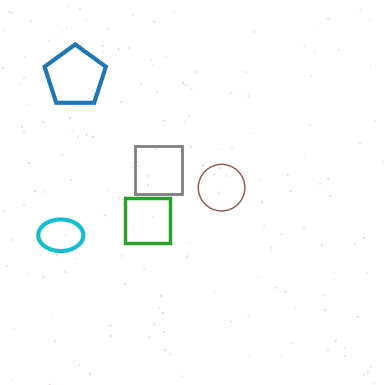[{"shape": "pentagon", "thickness": 3, "radius": 0.42, "center": [0.195, 0.801]}, {"shape": "square", "thickness": 2.5, "radius": 0.29, "center": [0.384, 0.426]}, {"shape": "circle", "thickness": 1, "radius": 0.3, "center": [0.575, 0.513]}, {"shape": "square", "thickness": 2, "radius": 0.31, "center": [0.412, 0.558]}, {"shape": "oval", "thickness": 3, "radius": 0.29, "center": [0.158, 0.389]}]